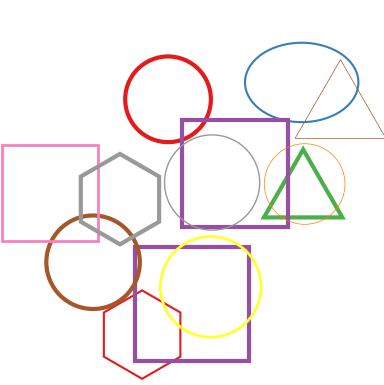[{"shape": "circle", "thickness": 3, "radius": 0.56, "center": [0.436, 0.742]}, {"shape": "hexagon", "thickness": 1.5, "radius": 0.57, "center": [0.369, 0.131]}, {"shape": "oval", "thickness": 1.5, "radius": 0.74, "center": [0.784, 0.786]}, {"shape": "triangle", "thickness": 3, "radius": 0.59, "center": [0.787, 0.494]}, {"shape": "square", "thickness": 3, "radius": 0.74, "center": [0.498, 0.211]}, {"shape": "square", "thickness": 3, "radius": 0.69, "center": [0.61, 0.549]}, {"shape": "circle", "thickness": 0.5, "radius": 0.52, "center": [0.791, 0.522]}, {"shape": "circle", "thickness": 2, "radius": 0.65, "center": [0.547, 0.255]}, {"shape": "circle", "thickness": 3, "radius": 0.61, "center": [0.242, 0.319]}, {"shape": "triangle", "thickness": 0.5, "radius": 0.68, "center": [0.884, 0.709]}, {"shape": "square", "thickness": 2, "radius": 0.62, "center": [0.13, 0.499]}, {"shape": "hexagon", "thickness": 3, "radius": 0.59, "center": [0.312, 0.483]}, {"shape": "circle", "thickness": 1, "radius": 0.62, "center": [0.551, 0.526]}]